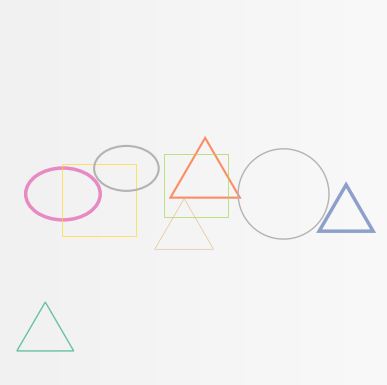[{"shape": "triangle", "thickness": 1, "radius": 0.42, "center": [0.117, 0.131]}, {"shape": "triangle", "thickness": 1.5, "radius": 0.52, "center": [0.529, 0.538]}, {"shape": "triangle", "thickness": 2.5, "radius": 0.4, "center": [0.893, 0.44]}, {"shape": "oval", "thickness": 2.5, "radius": 0.48, "center": [0.162, 0.496]}, {"shape": "square", "thickness": 0.5, "radius": 0.41, "center": [0.506, 0.518]}, {"shape": "square", "thickness": 0.5, "radius": 0.47, "center": [0.256, 0.48]}, {"shape": "triangle", "thickness": 0.5, "radius": 0.44, "center": [0.475, 0.396]}, {"shape": "circle", "thickness": 1, "radius": 0.59, "center": [0.732, 0.496]}, {"shape": "oval", "thickness": 1.5, "radius": 0.42, "center": [0.326, 0.563]}]